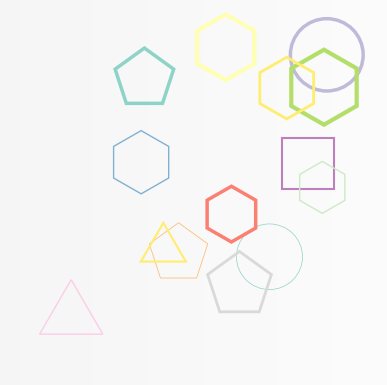[{"shape": "circle", "thickness": 0.5, "radius": 0.43, "center": [0.695, 0.333]}, {"shape": "pentagon", "thickness": 2.5, "radius": 0.4, "center": [0.373, 0.796]}, {"shape": "hexagon", "thickness": 3, "radius": 0.43, "center": [0.582, 0.877]}, {"shape": "circle", "thickness": 2.5, "radius": 0.47, "center": [0.843, 0.858]}, {"shape": "hexagon", "thickness": 2.5, "radius": 0.36, "center": [0.597, 0.444]}, {"shape": "hexagon", "thickness": 1, "radius": 0.41, "center": [0.364, 0.579]}, {"shape": "pentagon", "thickness": 0.5, "radius": 0.4, "center": [0.461, 0.342]}, {"shape": "hexagon", "thickness": 3, "radius": 0.49, "center": [0.836, 0.773]}, {"shape": "triangle", "thickness": 1, "radius": 0.47, "center": [0.184, 0.179]}, {"shape": "pentagon", "thickness": 2, "radius": 0.43, "center": [0.618, 0.26]}, {"shape": "square", "thickness": 1.5, "radius": 0.34, "center": [0.794, 0.576]}, {"shape": "hexagon", "thickness": 1, "radius": 0.34, "center": [0.832, 0.513]}, {"shape": "hexagon", "thickness": 2, "radius": 0.4, "center": [0.74, 0.771]}, {"shape": "triangle", "thickness": 1.5, "radius": 0.34, "center": [0.422, 0.354]}]